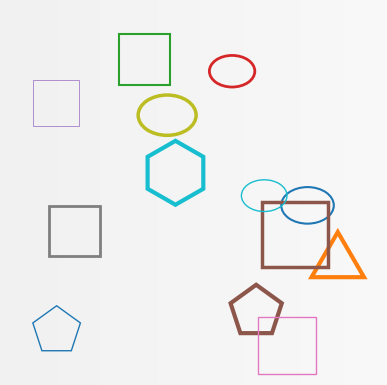[{"shape": "oval", "thickness": 1.5, "radius": 0.34, "center": [0.794, 0.467]}, {"shape": "pentagon", "thickness": 1, "radius": 0.32, "center": [0.146, 0.141]}, {"shape": "triangle", "thickness": 3, "radius": 0.39, "center": [0.872, 0.319]}, {"shape": "square", "thickness": 1.5, "radius": 0.33, "center": [0.373, 0.845]}, {"shape": "oval", "thickness": 2, "radius": 0.29, "center": [0.599, 0.815]}, {"shape": "square", "thickness": 0.5, "radius": 0.3, "center": [0.144, 0.732]}, {"shape": "pentagon", "thickness": 3, "radius": 0.35, "center": [0.661, 0.191]}, {"shape": "square", "thickness": 2.5, "radius": 0.42, "center": [0.761, 0.392]}, {"shape": "square", "thickness": 1, "radius": 0.37, "center": [0.74, 0.102]}, {"shape": "square", "thickness": 2, "radius": 0.32, "center": [0.192, 0.4]}, {"shape": "oval", "thickness": 2.5, "radius": 0.37, "center": [0.431, 0.701]}, {"shape": "oval", "thickness": 1, "radius": 0.29, "center": [0.682, 0.492]}, {"shape": "hexagon", "thickness": 3, "radius": 0.42, "center": [0.453, 0.551]}]